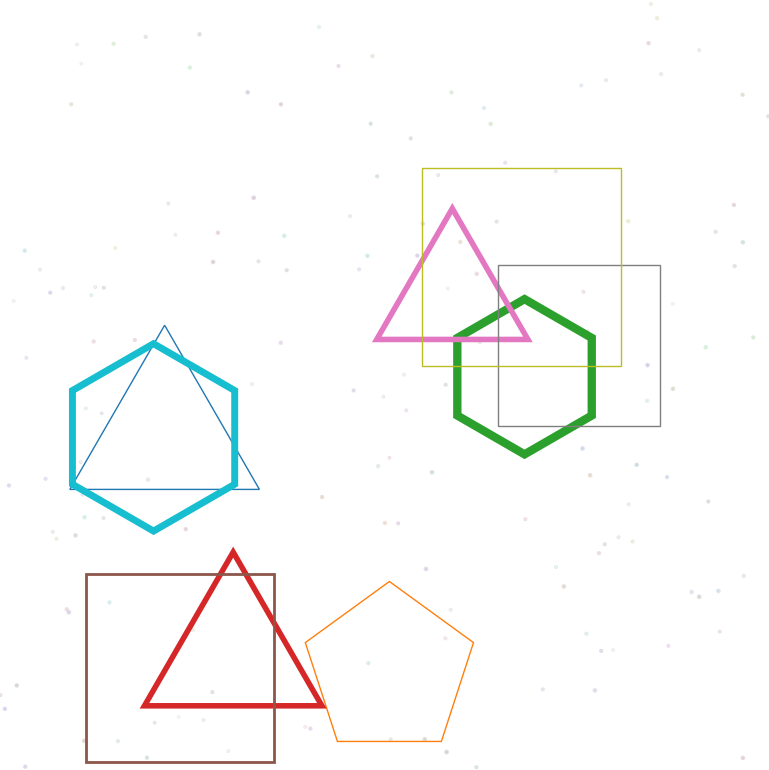[{"shape": "triangle", "thickness": 0.5, "radius": 0.71, "center": [0.214, 0.435]}, {"shape": "pentagon", "thickness": 0.5, "radius": 0.57, "center": [0.506, 0.13]}, {"shape": "hexagon", "thickness": 3, "radius": 0.5, "center": [0.681, 0.511]}, {"shape": "triangle", "thickness": 2, "radius": 0.67, "center": [0.303, 0.15]}, {"shape": "square", "thickness": 1, "radius": 0.61, "center": [0.234, 0.133]}, {"shape": "triangle", "thickness": 2, "radius": 0.57, "center": [0.587, 0.616]}, {"shape": "square", "thickness": 0.5, "radius": 0.52, "center": [0.752, 0.552]}, {"shape": "square", "thickness": 0.5, "radius": 0.64, "center": [0.678, 0.653]}, {"shape": "hexagon", "thickness": 2.5, "radius": 0.61, "center": [0.199, 0.432]}]